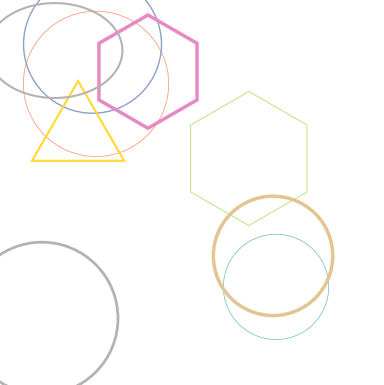[{"shape": "circle", "thickness": 0.5, "radius": 0.68, "center": [0.717, 0.255]}, {"shape": "circle", "thickness": 0.5, "radius": 0.94, "center": [0.249, 0.782]}, {"shape": "circle", "thickness": 1, "radius": 0.9, "center": [0.24, 0.885]}, {"shape": "hexagon", "thickness": 2.5, "radius": 0.74, "center": [0.384, 0.814]}, {"shape": "hexagon", "thickness": 0.5, "radius": 0.87, "center": [0.646, 0.588]}, {"shape": "triangle", "thickness": 1.5, "radius": 0.69, "center": [0.203, 0.651]}, {"shape": "circle", "thickness": 2.5, "radius": 0.78, "center": [0.709, 0.335]}, {"shape": "oval", "thickness": 1.5, "radius": 0.88, "center": [0.142, 0.869]}, {"shape": "circle", "thickness": 2, "radius": 0.99, "center": [0.109, 0.173]}]